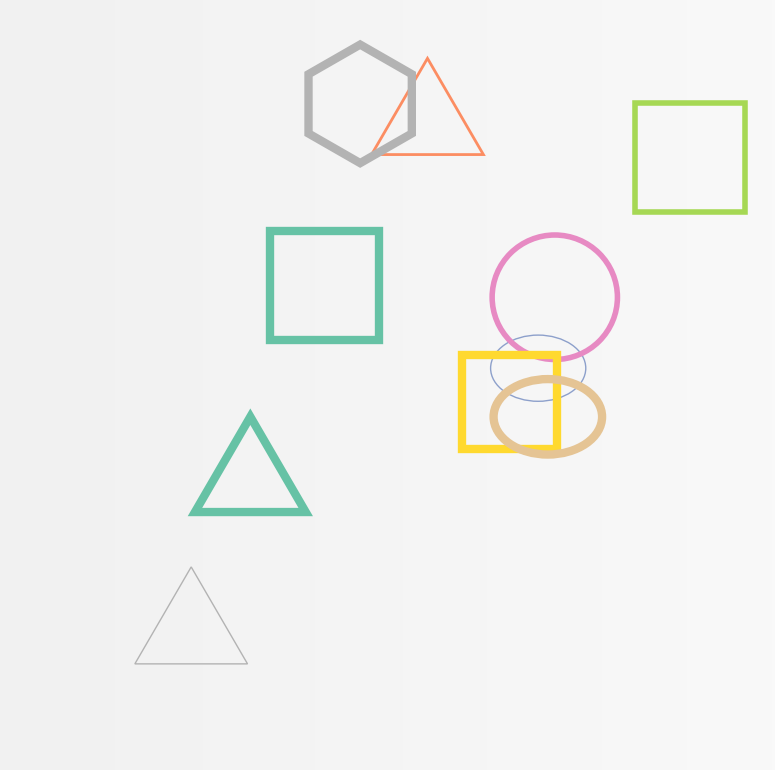[{"shape": "triangle", "thickness": 3, "radius": 0.41, "center": [0.323, 0.376]}, {"shape": "square", "thickness": 3, "radius": 0.35, "center": [0.419, 0.629]}, {"shape": "triangle", "thickness": 1, "radius": 0.42, "center": [0.552, 0.841]}, {"shape": "oval", "thickness": 0.5, "radius": 0.31, "center": [0.694, 0.522]}, {"shape": "circle", "thickness": 2, "radius": 0.4, "center": [0.716, 0.614]}, {"shape": "square", "thickness": 2, "radius": 0.35, "center": [0.89, 0.796]}, {"shape": "square", "thickness": 3, "radius": 0.3, "center": [0.657, 0.478]}, {"shape": "oval", "thickness": 3, "radius": 0.35, "center": [0.707, 0.459]}, {"shape": "hexagon", "thickness": 3, "radius": 0.38, "center": [0.465, 0.865]}, {"shape": "triangle", "thickness": 0.5, "radius": 0.42, "center": [0.247, 0.18]}]